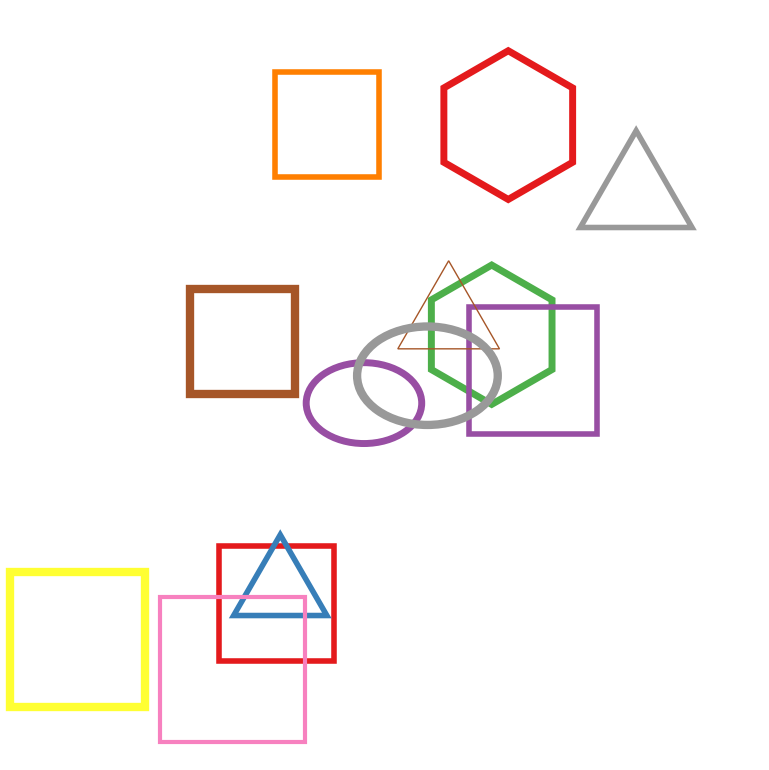[{"shape": "hexagon", "thickness": 2.5, "radius": 0.48, "center": [0.66, 0.838]}, {"shape": "square", "thickness": 2, "radius": 0.37, "center": [0.359, 0.217]}, {"shape": "triangle", "thickness": 2, "radius": 0.35, "center": [0.364, 0.236]}, {"shape": "hexagon", "thickness": 2.5, "radius": 0.45, "center": [0.639, 0.565]}, {"shape": "oval", "thickness": 2.5, "radius": 0.38, "center": [0.473, 0.476]}, {"shape": "square", "thickness": 2, "radius": 0.41, "center": [0.692, 0.519]}, {"shape": "square", "thickness": 2, "radius": 0.34, "center": [0.424, 0.838]}, {"shape": "square", "thickness": 3, "radius": 0.44, "center": [0.101, 0.169]}, {"shape": "square", "thickness": 3, "radius": 0.34, "center": [0.315, 0.556]}, {"shape": "triangle", "thickness": 0.5, "radius": 0.38, "center": [0.583, 0.585]}, {"shape": "square", "thickness": 1.5, "radius": 0.47, "center": [0.302, 0.13]}, {"shape": "triangle", "thickness": 2, "radius": 0.42, "center": [0.826, 0.746]}, {"shape": "oval", "thickness": 3, "radius": 0.46, "center": [0.555, 0.512]}]